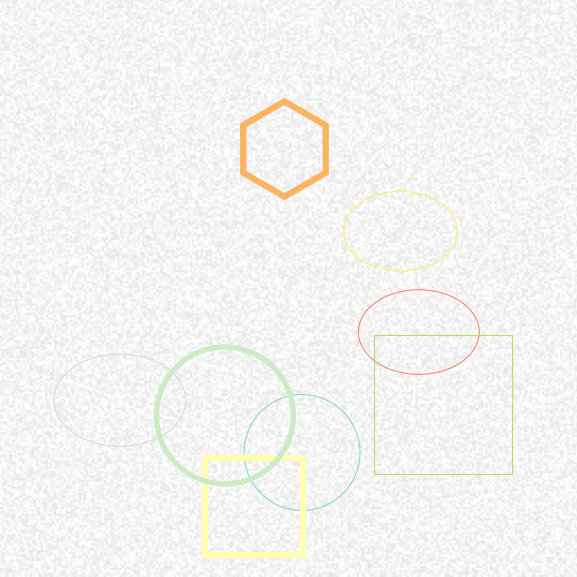[{"shape": "circle", "thickness": 0.5, "radius": 0.5, "center": [0.523, 0.216]}, {"shape": "square", "thickness": 3, "radius": 0.42, "center": [0.44, 0.122]}, {"shape": "oval", "thickness": 0.5, "radius": 0.52, "center": [0.725, 0.424]}, {"shape": "hexagon", "thickness": 3, "radius": 0.41, "center": [0.493, 0.741]}, {"shape": "square", "thickness": 0.5, "radius": 0.6, "center": [0.767, 0.299]}, {"shape": "oval", "thickness": 0.5, "radius": 0.57, "center": [0.207, 0.306]}, {"shape": "circle", "thickness": 2.5, "radius": 0.59, "center": [0.389, 0.28]}, {"shape": "oval", "thickness": 0.5, "radius": 0.49, "center": [0.693, 0.599]}]